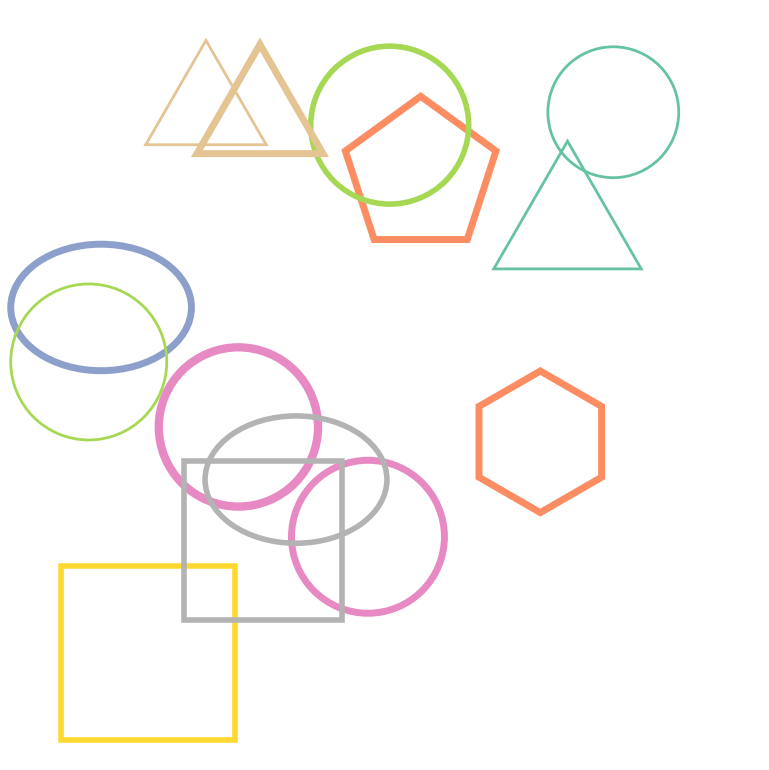[{"shape": "circle", "thickness": 1, "radius": 0.42, "center": [0.796, 0.854]}, {"shape": "triangle", "thickness": 1, "radius": 0.55, "center": [0.737, 0.706]}, {"shape": "pentagon", "thickness": 2.5, "radius": 0.51, "center": [0.546, 0.772]}, {"shape": "hexagon", "thickness": 2.5, "radius": 0.46, "center": [0.702, 0.426]}, {"shape": "oval", "thickness": 2.5, "radius": 0.59, "center": [0.131, 0.601]}, {"shape": "circle", "thickness": 2.5, "radius": 0.5, "center": [0.478, 0.303]}, {"shape": "circle", "thickness": 3, "radius": 0.52, "center": [0.31, 0.446]}, {"shape": "circle", "thickness": 1, "radius": 0.51, "center": [0.115, 0.53]}, {"shape": "circle", "thickness": 2, "radius": 0.51, "center": [0.506, 0.838]}, {"shape": "square", "thickness": 2, "radius": 0.57, "center": [0.192, 0.152]}, {"shape": "triangle", "thickness": 2.5, "radius": 0.47, "center": [0.338, 0.848]}, {"shape": "triangle", "thickness": 1, "radius": 0.45, "center": [0.267, 0.857]}, {"shape": "oval", "thickness": 2, "radius": 0.59, "center": [0.384, 0.377]}, {"shape": "square", "thickness": 2, "radius": 0.52, "center": [0.342, 0.298]}]